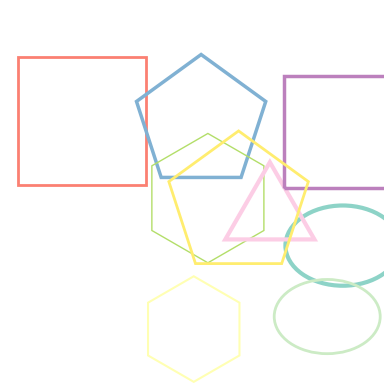[{"shape": "oval", "thickness": 3, "radius": 0.74, "center": [0.89, 0.362]}, {"shape": "hexagon", "thickness": 1.5, "radius": 0.69, "center": [0.503, 0.145]}, {"shape": "square", "thickness": 2, "radius": 0.83, "center": [0.213, 0.685]}, {"shape": "pentagon", "thickness": 2.5, "radius": 0.88, "center": [0.522, 0.682]}, {"shape": "hexagon", "thickness": 1, "radius": 0.84, "center": [0.54, 0.485]}, {"shape": "triangle", "thickness": 3, "radius": 0.67, "center": [0.701, 0.445]}, {"shape": "square", "thickness": 2.5, "radius": 0.73, "center": [0.882, 0.656]}, {"shape": "oval", "thickness": 2, "radius": 0.69, "center": [0.85, 0.178]}, {"shape": "pentagon", "thickness": 2, "radius": 0.95, "center": [0.62, 0.469]}]